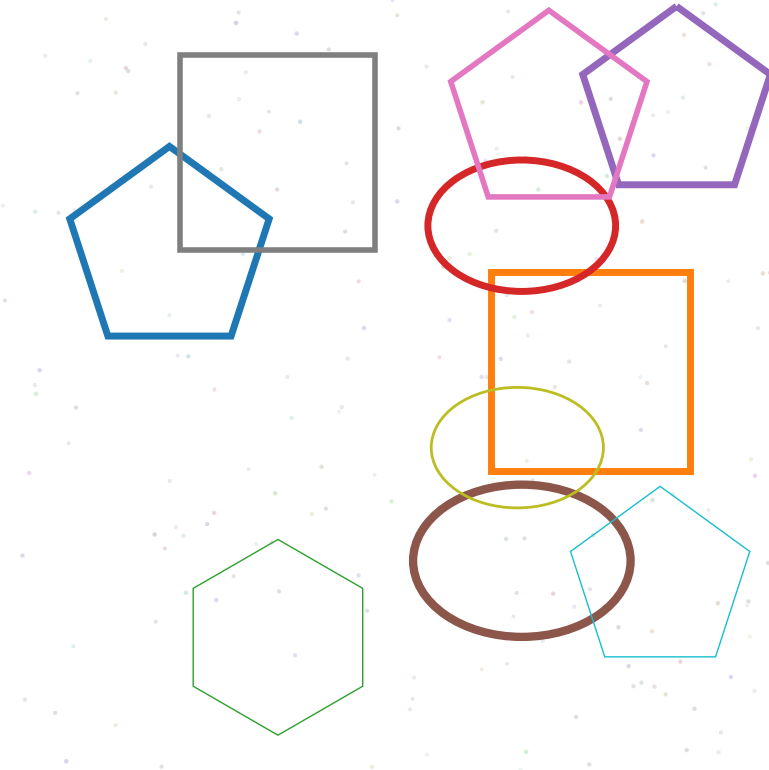[{"shape": "pentagon", "thickness": 2.5, "radius": 0.68, "center": [0.22, 0.674]}, {"shape": "square", "thickness": 2.5, "radius": 0.65, "center": [0.766, 0.518]}, {"shape": "hexagon", "thickness": 0.5, "radius": 0.64, "center": [0.361, 0.172]}, {"shape": "oval", "thickness": 2.5, "radius": 0.61, "center": [0.678, 0.707]}, {"shape": "pentagon", "thickness": 2.5, "radius": 0.64, "center": [0.879, 0.864]}, {"shape": "oval", "thickness": 3, "radius": 0.71, "center": [0.678, 0.272]}, {"shape": "pentagon", "thickness": 2, "radius": 0.67, "center": [0.713, 0.853]}, {"shape": "square", "thickness": 2, "radius": 0.63, "center": [0.36, 0.802]}, {"shape": "oval", "thickness": 1, "radius": 0.56, "center": [0.672, 0.419]}, {"shape": "pentagon", "thickness": 0.5, "radius": 0.61, "center": [0.857, 0.246]}]